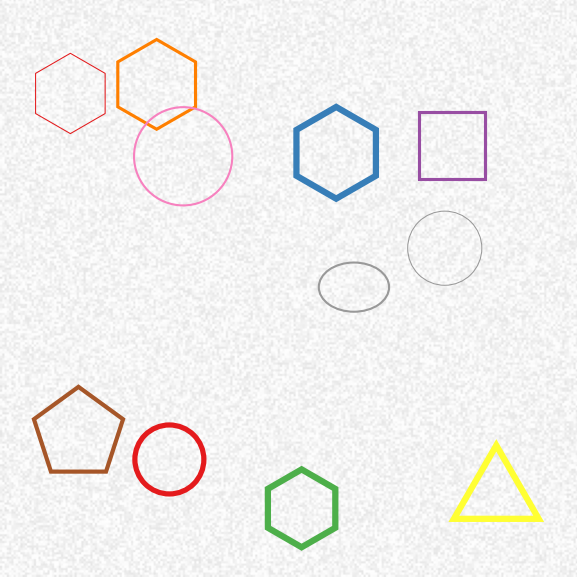[{"shape": "hexagon", "thickness": 0.5, "radius": 0.35, "center": [0.122, 0.837]}, {"shape": "circle", "thickness": 2.5, "radius": 0.3, "center": [0.293, 0.204]}, {"shape": "hexagon", "thickness": 3, "radius": 0.4, "center": [0.582, 0.735]}, {"shape": "hexagon", "thickness": 3, "radius": 0.34, "center": [0.522, 0.119]}, {"shape": "square", "thickness": 1.5, "radius": 0.29, "center": [0.782, 0.747]}, {"shape": "hexagon", "thickness": 1.5, "radius": 0.39, "center": [0.271, 0.853]}, {"shape": "triangle", "thickness": 3, "radius": 0.42, "center": [0.859, 0.143]}, {"shape": "pentagon", "thickness": 2, "radius": 0.41, "center": [0.136, 0.248]}, {"shape": "circle", "thickness": 1, "radius": 0.43, "center": [0.317, 0.729]}, {"shape": "oval", "thickness": 1, "radius": 0.3, "center": [0.613, 0.502]}, {"shape": "circle", "thickness": 0.5, "radius": 0.32, "center": [0.77, 0.569]}]